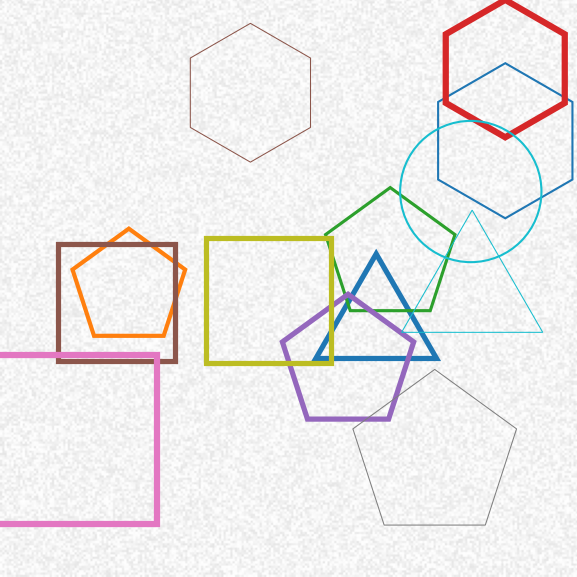[{"shape": "triangle", "thickness": 2.5, "radius": 0.6, "center": [0.651, 0.439]}, {"shape": "hexagon", "thickness": 1, "radius": 0.67, "center": [0.875, 0.755]}, {"shape": "pentagon", "thickness": 2, "radius": 0.51, "center": [0.223, 0.501]}, {"shape": "pentagon", "thickness": 1.5, "radius": 0.59, "center": [0.676, 0.556]}, {"shape": "hexagon", "thickness": 3, "radius": 0.59, "center": [0.875, 0.88]}, {"shape": "pentagon", "thickness": 2.5, "radius": 0.6, "center": [0.603, 0.37]}, {"shape": "square", "thickness": 2.5, "radius": 0.51, "center": [0.201, 0.476]}, {"shape": "hexagon", "thickness": 0.5, "radius": 0.6, "center": [0.434, 0.839]}, {"shape": "square", "thickness": 3, "radius": 0.73, "center": [0.125, 0.238]}, {"shape": "pentagon", "thickness": 0.5, "radius": 0.74, "center": [0.753, 0.21]}, {"shape": "square", "thickness": 2.5, "radius": 0.54, "center": [0.465, 0.48]}, {"shape": "circle", "thickness": 1, "radius": 0.61, "center": [0.815, 0.668]}, {"shape": "triangle", "thickness": 0.5, "radius": 0.71, "center": [0.818, 0.494]}]